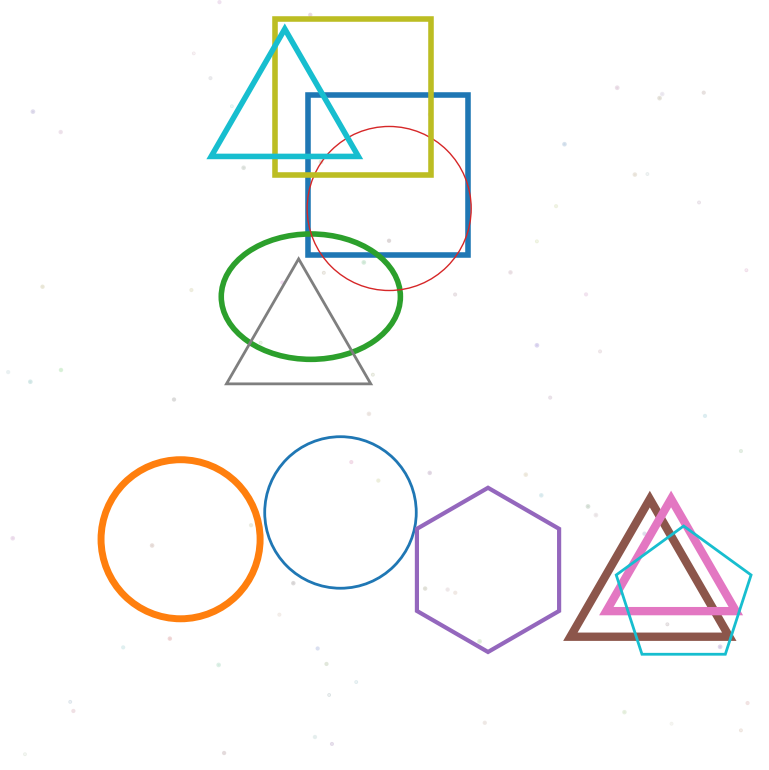[{"shape": "circle", "thickness": 1, "radius": 0.49, "center": [0.442, 0.334]}, {"shape": "square", "thickness": 2, "radius": 0.52, "center": [0.504, 0.773]}, {"shape": "circle", "thickness": 2.5, "radius": 0.52, "center": [0.235, 0.3]}, {"shape": "oval", "thickness": 2, "radius": 0.58, "center": [0.404, 0.615]}, {"shape": "circle", "thickness": 0.5, "radius": 0.53, "center": [0.505, 0.729]}, {"shape": "hexagon", "thickness": 1.5, "radius": 0.53, "center": [0.634, 0.26]}, {"shape": "triangle", "thickness": 3, "radius": 0.6, "center": [0.844, 0.233]}, {"shape": "triangle", "thickness": 3, "radius": 0.49, "center": [0.872, 0.255]}, {"shape": "triangle", "thickness": 1, "radius": 0.54, "center": [0.388, 0.556]}, {"shape": "square", "thickness": 2, "radius": 0.51, "center": [0.458, 0.874]}, {"shape": "triangle", "thickness": 2, "radius": 0.55, "center": [0.37, 0.852]}, {"shape": "pentagon", "thickness": 1, "radius": 0.46, "center": [0.888, 0.225]}]